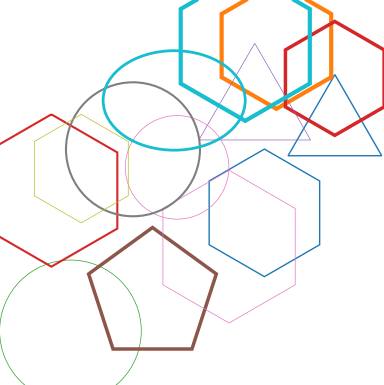[{"shape": "hexagon", "thickness": 1, "radius": 0.83, "center": [0.687, 0.447]}, {"shape": "triangle", "thickness": 1, "radius": 0.7, "center": [0.87, 0.666]}, {"shape": "hexagon", "thickness": 3, "radius": 0.82, "center": [0.718, 0.882]}, {"shape": "circle", "thickness": 0.5, "radius": 0.92, "center": [0.183, 0.14]}, {"shape": "hexagon", "thickness": 1.5, "radius": 0.99, "center": [0.133, 0.505]}, {"shape": "hexagon", "thickness": 2.5, "radius": 0.74, "center": [0.87, 0.796]}, {"shape": "triangle", "thickness": 0.5, "radius": 0.84, "center": [0.662, 0.72]}, {"shape": "pentagon", "thickness": 2.5, "radius": 0.87, "center": [0.396, 0.235]}, {"shape": "circle", "thickness": 0.5, "radius": 0.67, "center": [0.46, 0.565]}, {"shape": "hexagon", "thickness": 0.5, "radius": 0.99, "center": [0.595, 0.359]}, {"shape": "circle", "thickness": 1.5, "radius": 0.87, "center": [0.345, 0.612]}, {"shape": "hexagon", "thickness": 0.5, "radius": 0.7, "center": [0.211, 0.562]}, {"shape": "oval", "thickness": 2, "radius": 0.92, "center": [0.452, 0.739]}, {"shape": "hexagon", "thickness": 3, "radius": 0.97, "center": [0.637, 0.88]}]